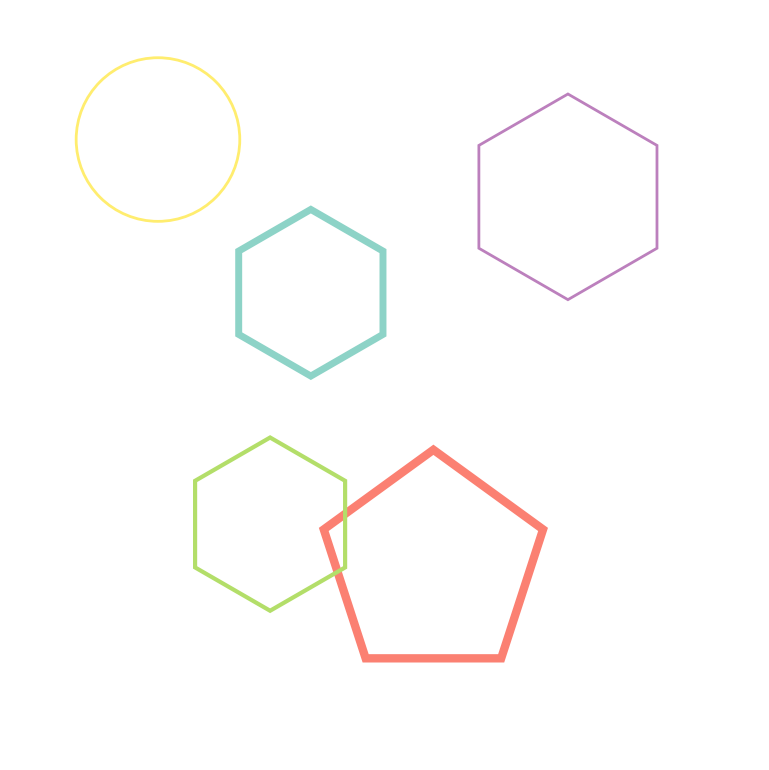[{"shape": "hexagon", "thickness": 2.5, "radius": 0.54, "center": [0.404, 0.62]}, {"shape": "pentagon", "thickness": 3, "radius": 0.75, "center": [0.563, 0.266]}, {"shape": "hexagon", "thickness": 1.5, "radius": 0.56, "center": [0.351, 0.319]}, {"shape": "hexagon", "thickness": 1, "radius": 0.67, "center": [0.738, 0.744]}, {"shape": "circle", "thickness": 1, "radius": 0.53, "center": [0.205, 0.819]}]